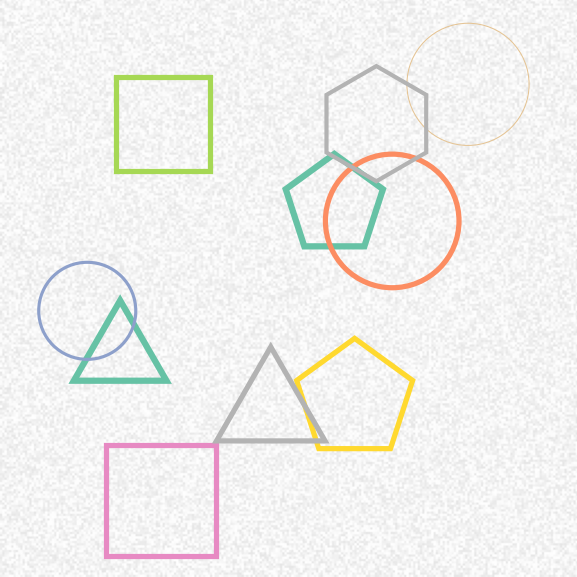[{"shape": "triangle", "thickness": 3, "radius": 0.46, "center": [0.208, 0.386]}, {"shape": "pentagon", "thickness": 3, "radius": 0.44, "center": [0.579, 0.644]}, {"shape": "circle", "thickness": 2.5, "radius": 0.58, "center": [0.679, 0.617]}, {"shape": "circle", "thickness": 1.5, "radius": 0.42, "center": [0.151, 0.461]}, {"shape": "square", "thickness": 2.5, "radius": 0.48, "center": [0.279, 0.133]}, {"shape": "square", "thickness": 2.5, "radius": 0.41, "center": [0.282, 0.784]}, {"shape": "pentagon", "thickness": 2.5, "radius": 0.53, "center": [0.614, 0.308]}, {"shape": "circle", "thickness": 0.5, "radius": 0.53, "center": [0.81, 0.853]}, {"shape": "hexagon", "thickness": 2, "radius": 0.5, "center": [0.652, 0.785]}, {"shape": "triangle", "thickness": 2.5, "radius": 0.54, "center": [0.469, 0.29]}]